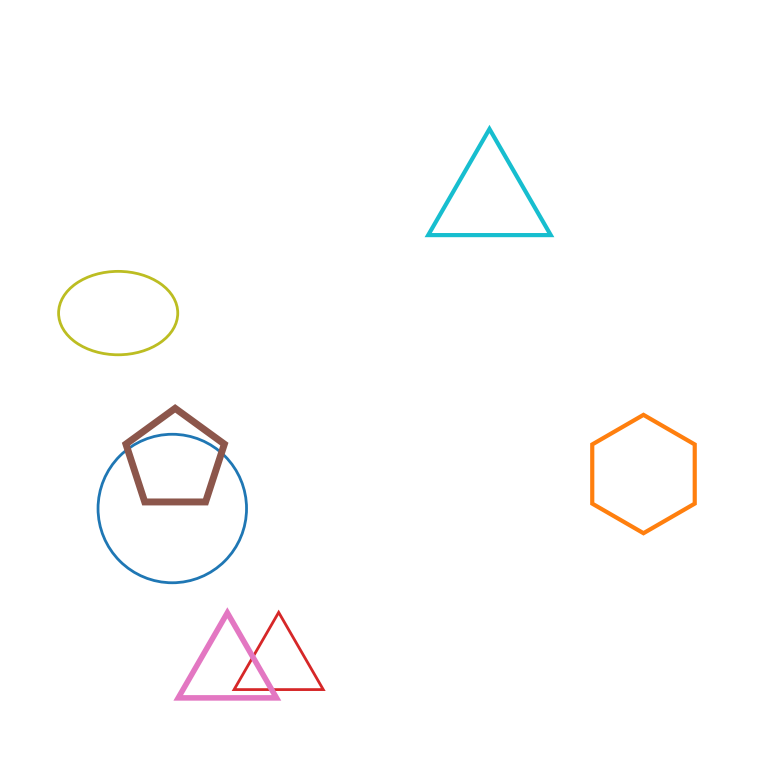[{"shape": "circle", "thickness": 1, "radius": 0.48, "center": [0.224, 0.34]}, {"shape": "hexagon", "thickness": 1.5, "radius": 0.38, "center": [0.836, 0.384]}, {"shape": "triangle", "thickness": 1, "radius": 0.33, "center": [0.362, 0.138]}, {"shape": "pentagon", "thickness": 2.5, "radius": 0.34, "center": [0.227, 0.402]}, {"shape": "triangle", "thickness": 2, "radius": 0.37, "center": [0.295, 0.13]}, {"shape": "oval", "thickness": 1, "radius": 0.39, "center": [0.153, 0.593]}, {"shape": "triangle", "thickness": 1.5, "radius": 0.46, "center": [0.636, 0.741]}]